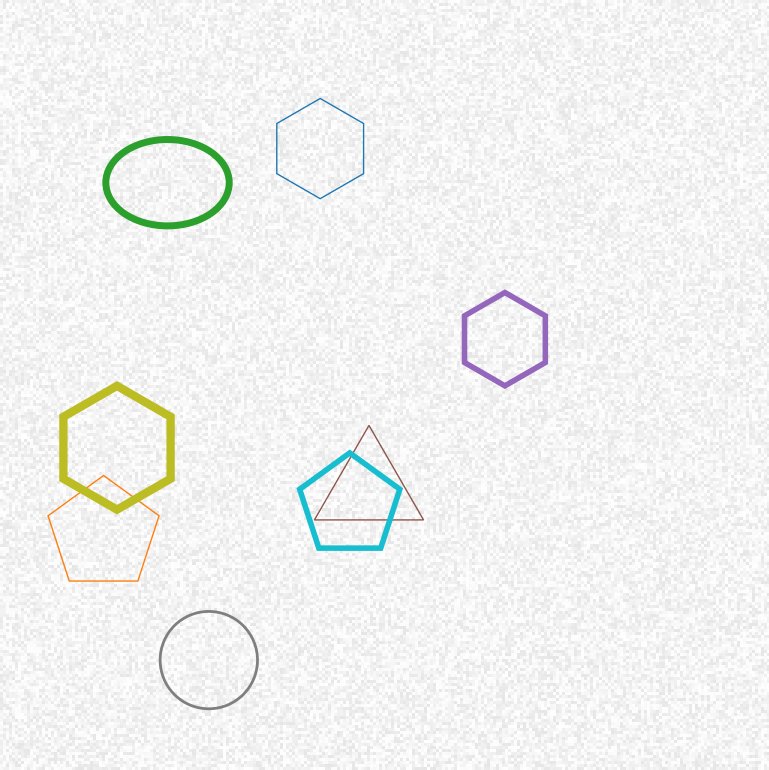[{"shape": "hexagon", "thickness": 0.5, "radius": 0.33, "center": [0.416, 0.807]}, {"shape": "pentagon", "thickness": 0.5, "radius": 0.38, "center": [0.134, 0.307]}, {"shape": "oval", "thickness": 2.5, "radius": 0.4, "center": [0.218, 0.763]}, {"shape": "hexagon", "thickness": 2, "radius": 0.3, "center": [0.656, 0.56]}, {"shape": "triangle", "thickness": 0.5, "radius": 0.41, "center": [0.479, 0.366]}, {"shape": "circle", "thickness": 1, "radius": 0.32, "center": [0.271, 0.143]}, {"shape": "hexagon", "thickness": 3, "radius": 0.4, "center": [0.152, 0.418]}, {"shape": "pentagon", "thickness": 2, "radius": 0.34, "center": [0.454, 0.343]}]